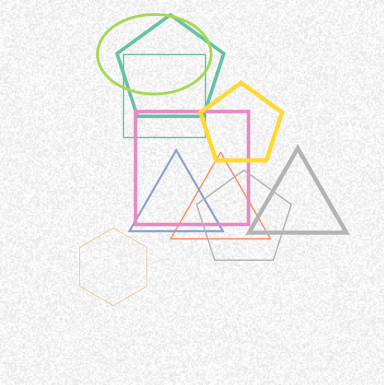[{"shape": "pentagon", "thickness": 2.5, "radius": 0.73, "center": [0.443, 0.816]}, {"shape": "square", "thickness": 1, "radius": 0.53, "center": [0.426, 0.752]}, {"shape": "triangle", "thickness": 1, "radius": 0.75, "center": [0.573, 0.455]}, {"shape": "triangle", "thickness": 1.5, "radius": 0.7, "center": [0.458, 0.47]}, {"shape": "square", "thickness": 2.5, "radius": 0.73, "center": [0.497, 0.564]}, {"shape": "oval", "thickness": 2, "radius": 0.74, "center": [0.401, 0.859]}, {"shape": "pentagon", "thickness": 3, "radius": 0.56, "center": [0.627, 0.674]}, {"shape": "hexagon", "thickness": 0.5, "radius": 0.5, "center": [0.294, 0.307]}, {"shape": "triangle", "thickness": 3, "radius": 0.73, "center": [0.773, 0.469]}, {"shape": "pentagon", "thickness": 1, "radius": 0.65, "center": [0.634, 0.429]}]